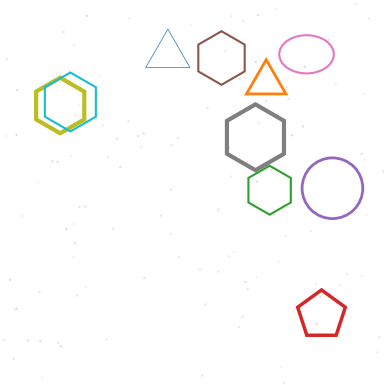[{"shape": "triangle", "thickness": 0.5, "radius": 0.33, "center": [0.436, 0.858]}, {"shape": "triangle", "thickness": 2, "radius": 0.3, "center": [0.691, 0.786]}, {"shape": "hexagon", "thickness": 1.5, "radius": 0.32, "center": [0.7, 0.506]}, {"shape": "pentagon", "thickness": 2.5, "radius": 0.33, "center": [0.835, 0.182]}, {"shape": "circle", "thickness": 2, "radius": 0.39, "center": [0.863, 0.511]}, {"shape": "hexagon", "thickness": 1.5, "radius": 0.35, "center": [0.575, 0.849]}, {"shape": "oval", "thickness": 1.5, "radius": 0.35, "center": [0.796, 0.859]}, {"shape": "hexagon", "thickness": 3, "radius": 0.43, "center": [0.664, 0.643]}, {"shape": "hexagon", "thickness": 3, "radius": 0.36, "center": [0.156, 0.726]}, {"shape": "hexagon", "thickness": 1.5, "radius": 0.38, "center": [0.183, 0.735]}]